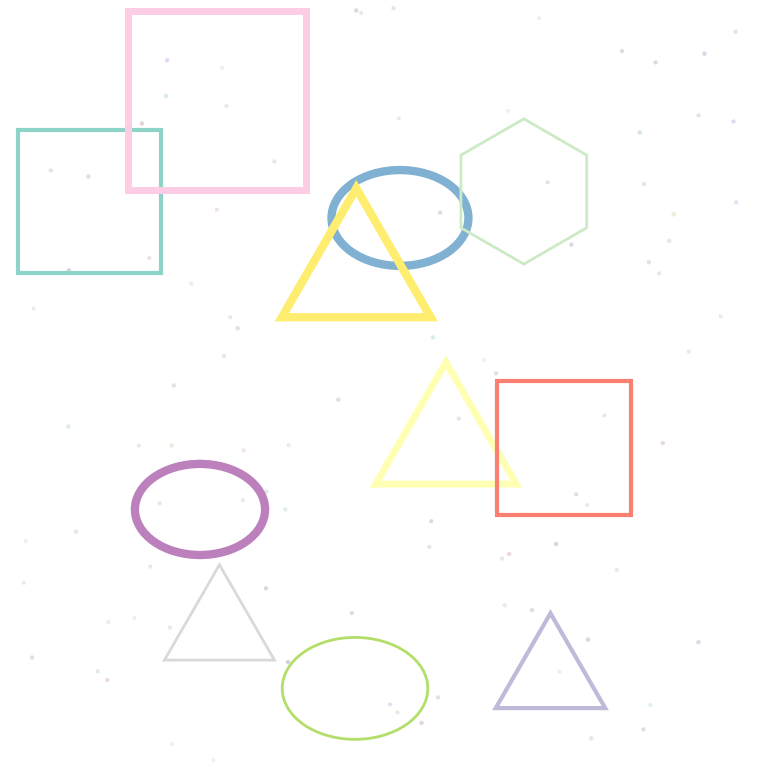[{"shape": "square", "thickness": 1.5, "radius": 0.46, "center": [0.117, 0.738]}, {"shape": "triangle", "thickness": 2.5, "radius": 0.53, "center": [0.579, 0.424]}, {"shape": "triangle", "thickness": 1.5, "radius": 0.41, "center": [0.715, 0.121]}, {"shape": "square", "thickness": 1.5, "radius": 0.44, "center": [0.733, 0.418]}, {"shape": "oval", "thickness": 3, "radius": 0.44, "center": [0.519, 0.717]}, {"shape": "oval", "thickness": 1, "radius": 0.47, "center": [0.461, 0.106]}, {"shape": "square", "thickness": 2.5, "radius": 0.58, "center": [0.282, 0.87]}, {"shape": "triangle", "thickness": 1, "radius": 0.41, "center": [0.285, 0.184]}, {"shape": "oval", "thickness": 3, "radius": 0.42, "center": [0.26, 0.338]}, {"shape": "hexagon", "thickness": 1, "radius": 0.47, "center": [0.68, 0.751]}, {"shape": "triangle", "thickness": 3, "radius": 0.56, "center": [0.463, 0.644]}]